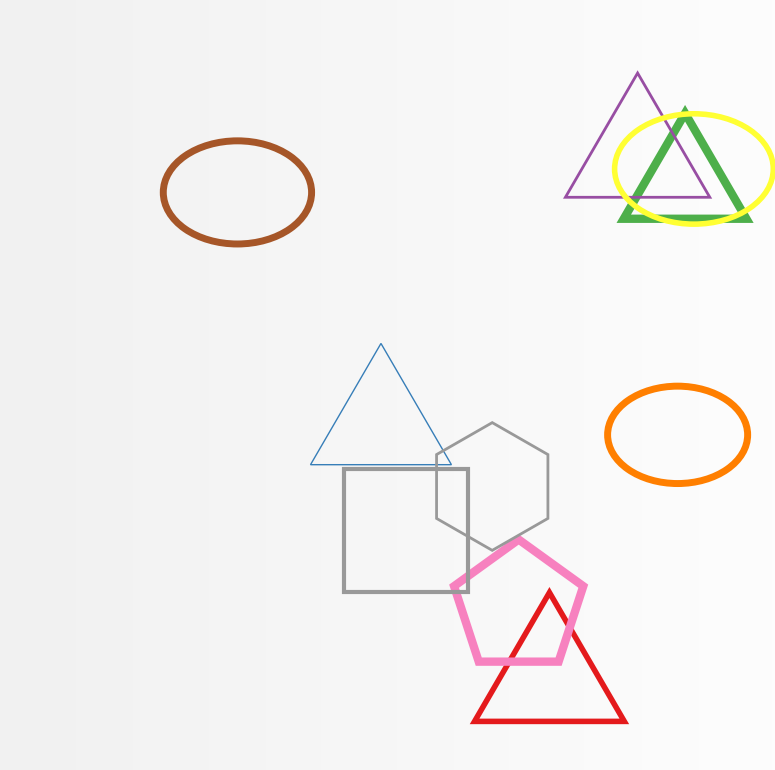[{"shape": "triangle", "thickness": 2, "radius": 0.56, "center": [0.709, 0.119]}, {"shape": "triangle", "thickness": 0.5, "radius": 0.52, "center": [0.492, 0.449]}, {"shape": "triangle", "thickness": 3, "radius": 0.46, "center": [0.884, 0.762]}, {"shape": "triangle", "thickness": 1, "radius": 0.54, "center": [0.823, 0.798]}, {"shape": "oval", "thickness": 2.5, "radius": 0.45, "center": [0.874, 0.435]}, {"shape": "oval", "thickness": 2, "radius": 0.51, "center": [0.895, 0.781]}, {"shape": "oval", "thickness": 2.5, "radius": 0.48, "center": [0.306, 0.75]}, {"shape": "pentagon", "thickness": 3, "radius": 0.44, "center": [0.669, 0.212]}, {"shape": "square", "thickness": 1.5, "radius": 0.4, "center": [0.524, 0.311]}, {"shape": "hexagon", "thickness": 1, "radius": 0.41, "center": [0.635, 0.368]}]